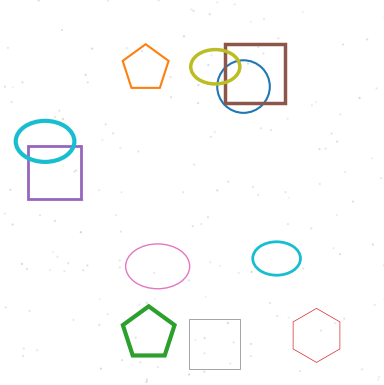[{"shape": "circle", "thickness": 1.5, "radius": 0.34, "center": [0.633, 0.775]}, {"shape": "pentagon", "thickness": 1.5, "radius": 0.31, "center": [0.378, 0.822]}, {"shape": "pentagon", "thickness": 3, "radius": 0.35, "center": [0.386, 0.134]}, {"shape": "hexagon", "thickness": 0.5, "radius": 0.35, "center": [0.822, 0.129]}, {"shape": "square", "thickness": 2, "radius": 0.35, "center": [0.142, 0.551]}, {"shape": "square", "thickness": 2.5, "radius": 0.39, "center": [0.662, 0.809]}, {"shape": "oval", "thickness": 1, "radius": 0.42, "center": [0.41, 0.308]}, {"shape": "square", "thickness": 0.5, "radius": 0.33, "center": [0.558, 0.107]}, {"shape": "oval", "thickness": 2.5, "radius": 0.32, "center": [0.559, 0.827]}, {"shape": "oval", "thickness": 3, "radius": 0.38, "center": [0.117, 0.633]}, {"shape": "oval", "thickness": 2, "radius": 0.31, "center": [0.718, 0.329]}]